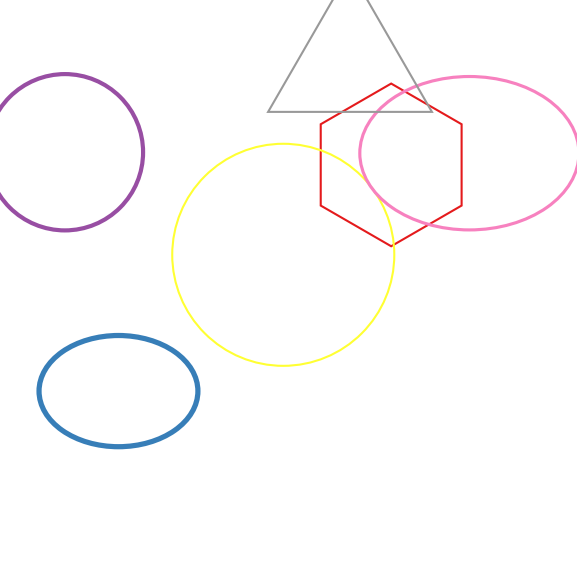[{"shape": "hexagon", "thickness": 1, "radius": 0.7, "center": [0.677, 0.714]}, {"shape": "oval", "thickness": 2.5, "radius": 0.69, "center": [0.205, 0.322]}, {"shape": "circle", "thickness": 2, "radius": 0.68, "center": [0.112, 0.736]}, {"shape": "circle", "thickness": 1, "radius": 0.96, "center": [0.491, 0.558]}, {"shape": "oval", "thickness": 1.5, "radius": 0.95, "center": [0.813, 0.734]}, {"shape": "triangle", "thickness": 1, "radius": 0.82, "center": [0.606, 0.887]}]